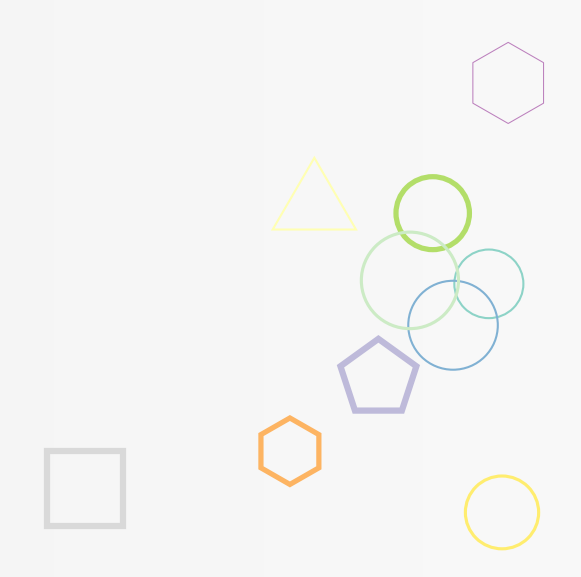[{"shape": "circle", "thickness": 1, "radius": 0.3, "center": [0.841, 0.508]}, {"shape": "triangle", "thickness": 1, "radius": 0.41, "center": [0.541, 0.643]}, {"shape": "pentagon", "thickness": 3, "radius": 0.34, "center": [0.651, 0.344]}, {"shape": "circle", "thickness": 1, "radius": 0.39, "center": [0.779, 0.436]}, {"shape": "hexagon", "thickness": 2.5, "radius": 0.29, "center": [0.499, 0.218]}, {"shape": "circle", "thickness": 2.5, "radius": 0.32, "center": [0.744, 0.63]}, {"shape": "square", "thickness": 3, "radius": 0.33, "center": [0.146, 0.153]}, {"shape": "hexagon", "thickness": 0.5, "radius": 0.35, "center": [0.874, 0.856]}, {"shape": "circle", "thickness": 1.5, "radius": 0.42, "center": [0.705, 0.514]}, {"shape": "circle", "thickness": 1.5, "radius": 0.32, "center": [0.864, 0.112]}]